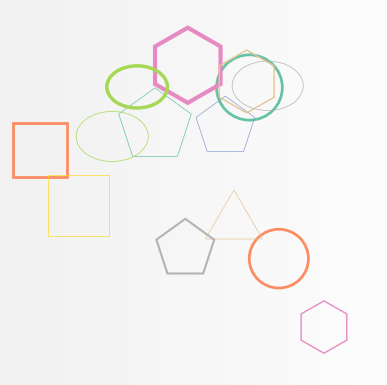[{"shape": "pentagon", "thickness": 0.5, "radius": 0.49, "center": [0.4, 0.673]}, {"shape": "circle", "thickness": 2, "radius": 0.42, "center": [0.644, 0.773]}, {"shape": "square", "thickness": 2, "radius": 0.35, "center": [0.103, 0.611]}, {"shape": "circle", "thickness": 2, "radius": 0.38, "center": [0.72, 0.328]}, {"shape": "pentagon", "thickness": 0.5, "radius": 0.4, "center": [0.582, 0.671]}, {"shape": "hexagon", "thickness": 1, "radius": 0.34, "center": [0.836, 0.15]}, {"shape": "hexagon", "thickness": 3, "radius": 0.49, "center": [0.485, 0.831]}, {"shape": "oval", "thickness": 2.5, "radius": 0.39, "center": [0.354, 0.774]}, {"shape": "oval", "thickness": 0.5, "radius": 0.47, "center": [0.29, 0.646]}, {"shape": "square", "thickness": 0.5, "radius": 0.4, "center": [0.202, 0.465]}, {"shape": "hexagon", "thickness": 1, "radius": 0.41, "center": [0.637, 0.788]}, {"shape": "triangle", "thickness": 0.5, "radius": 0.43, "center": [0.604, 0.422]}, {"shape": "pentagon", "thickness": 1.5, "radius": 0.39, "center": [0.478, 0.353]}, {"shape": "oval", "thickness": 0.5, "radius": 0.46, "center": [0.691, 0.777]}]